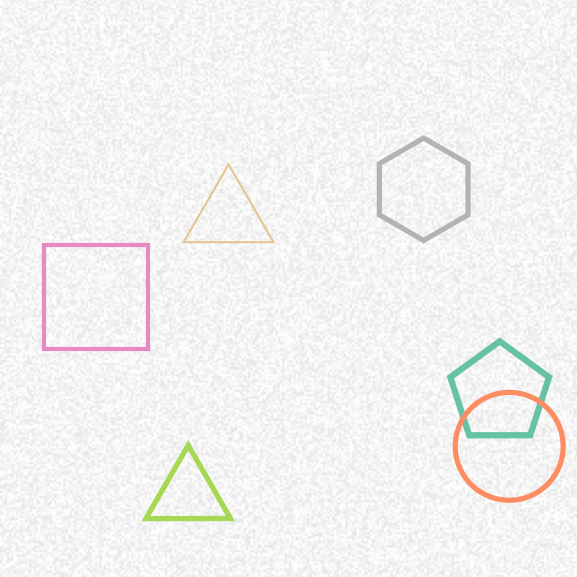[{"shape": "pentagon", "thickness": 3, "radius": 0.45, "center": [0.865, 0.318]}, {"shape": "circle", "thickness": 2.5, "radius": 0.47, "center": [0.882, 0.226]}, {"shape": "square", "thickness": 2, "radius": 0.45, "center": [0.166, 0.484]}, {"shape": "triangle", "thickness": 2.5, "radius": 0.42, "center": [0.326, 0.144]}, {"shape": "triangle", "thickness": 1, "radius": 0.45, "center": [0.396, 0.625]}, {"shape": "hexagon", "thickness": 2.5, "radius": 0.44, "center": [0.734, 0.671]}]